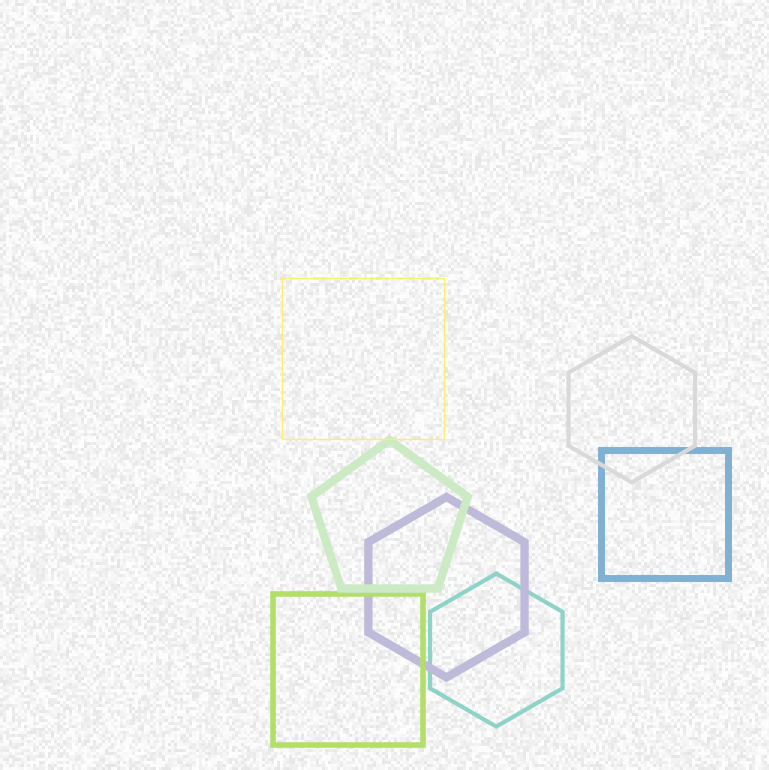[{"shape": "hexagon", "thickness": 1.5, "radius": 0.5, "center": [0.645, 0.156]}, {"shape": "hexagon", "thickness": 3, "radius": 0.59, "center": [0.58, 0.237]}, {"shape": "square", "thickness": 2.5, "radius": 0.42, "center": [0.863, 0.333]}, {"shape": "square", "thickness": 2, "radius": 0.49, "center": [0.452, 0.13]}, {"shape": "hexagon", "thickness": 1.5, "radius": 0.47, "center": [0.821, 0.469]}, {"shape": "pentagon", "thickness": 3, "radius": 0.53, "center": [0.506, 0.322]}, {"shape": "square", "thickness": 0.5, "radius": 0.52, "center": [0.472, 0.534]}]